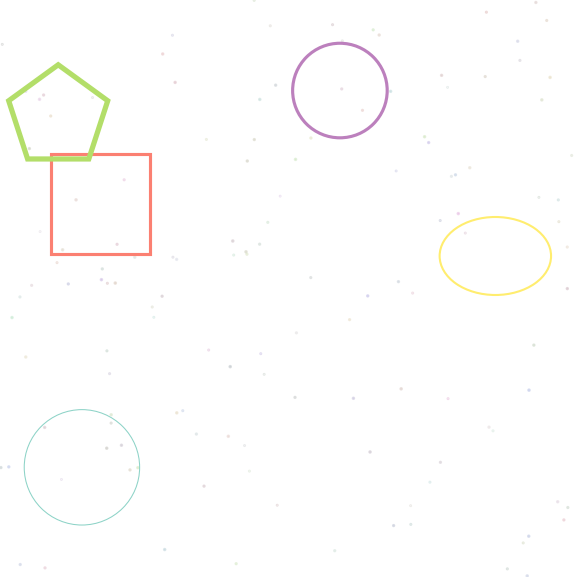[{"shape": "circle", "thickness": 0.5, "radius": 0.5, "center": [0.142, 0.19]}, {"shape": "square", "thickness": 1.5, "radius": 0.43, "center": [0.174, 0.645]}, {"shape": "pentagon", "thickness": 2.5, "radius": 0.45, "center": [0.101, 0.797]}, {"shape": "circle", "thickness": 1.5, "radius": 0.41, "center": [0.589, 0.842]}, {"shape": "oval", "thickness": 1, "radius": 0.48, "center": [0.858, 0.556]}]